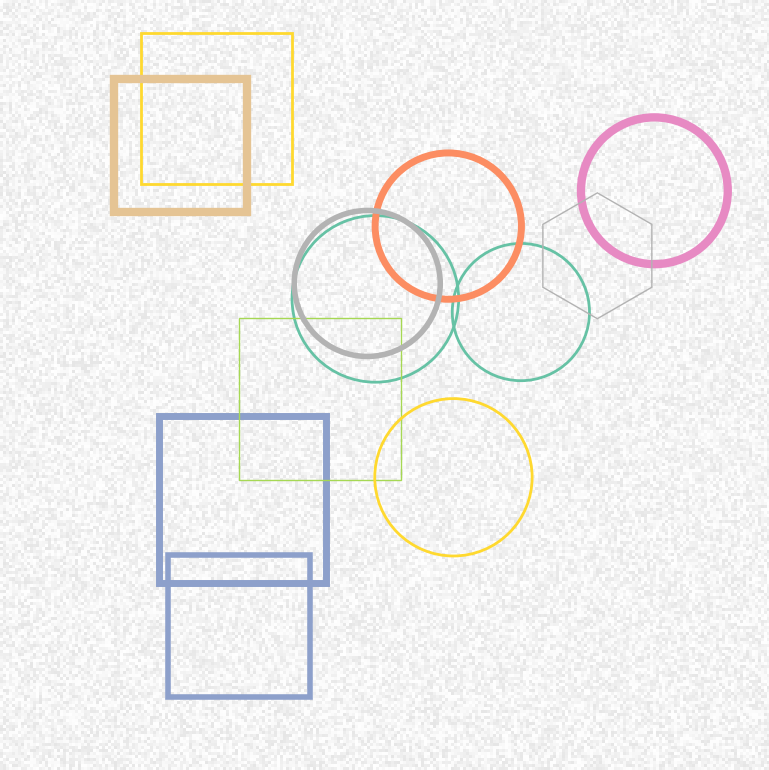[{"shape": "circle", "thickness": 1, "radius": 0.45, "center": [0.676, 0.595]}, {"shape": "circle", "thickness": 1, "radius": 0.54, "center": [0.487, 0.612]}, {"shape": "circle", "thickness": 2.5, "radius": 0.48, "center": [0.582, 0.706]}, {"shape": "square", "thickness": 2.5, "radius": 0.54, "center": [0.315, 0.351]}, {"shape": "square", "thickness": 2, "radius": 0.46, "center": [0.311, 0.187]}, {"shape": "circle", "thickness": 3, "radius": 0.48, "center": [0.85, 0.752]}, {"shape": "square", "thickness": 0.5, "radius": 0.53, "center": [0.416, 0.482]}, {"shape": "square", "thickness": 1, "radius": 0.49, "center": [0.281, 0.859]}, {"shape": "circle", "thickness": 1, "radius": 0.51, "center": [0.589, 0.38]}, {"shape": "square", "thickness": 3, "radius": 0.43, "center": [0.234, 0.811]}, {"shape": "circle", "thickness": 2, "radius": 0.47, "center": [0.477, 0.632]}, {"shape": "hexagon", "thickness": 0.5, "radius": 0.41, "center": [0.776, 0.668]}]